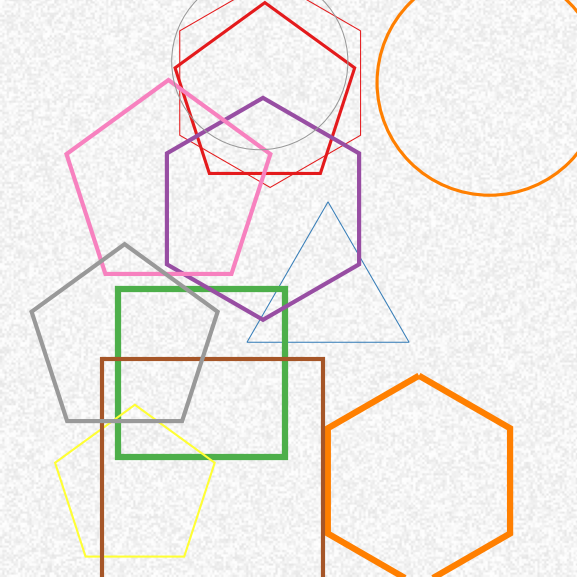[{"shape": "pentagon", "thickness": 1.5, "radius": 0.82, "center": [0.459, 0.831]}, {"shape": "hexagon", "thickness": 0.5, "radius": 0.9, "center": [0.468, 0.855]}, {"shape": "triangle", "thickness": 0.5, "radius": 0.81, "center": [0.568, 0.488]}, {"shape": "square", "thickness": 3, "radius": 0.73, "center": [0.349, 0.354]}, {"shape": "hexagon", "thickness": 2, "radius": 0.96, "center": [0.455, 0.638]}, {"shape": "hexagon", "thickness": 3, "radius": 0.91, "center": [0.725, 0.166]}, {"shape": "circle", "thickness": 1.5, "radius": 0.98, "center": [0.848, 0.856]}, {"shape": "pentagon", "thickness": 1, "radius": 0.73, "center": [0.234, 0.153]}, {"shape": "square", "thickness": 2, "radius": 0.96, "center": [0.368, 0.185]}, {"shape": "pentagon", "thickness": 2, "radius": 0.93, "center": [0.292, 0.675]}, {"shape": "circle", "thickness": 0.5, "radius": 0.76, "center": [0.45, 0.892]}, {"shape": "pentagon", "thickness": 2, "radius": 0.85, "center": [0.216, 0.407]}]